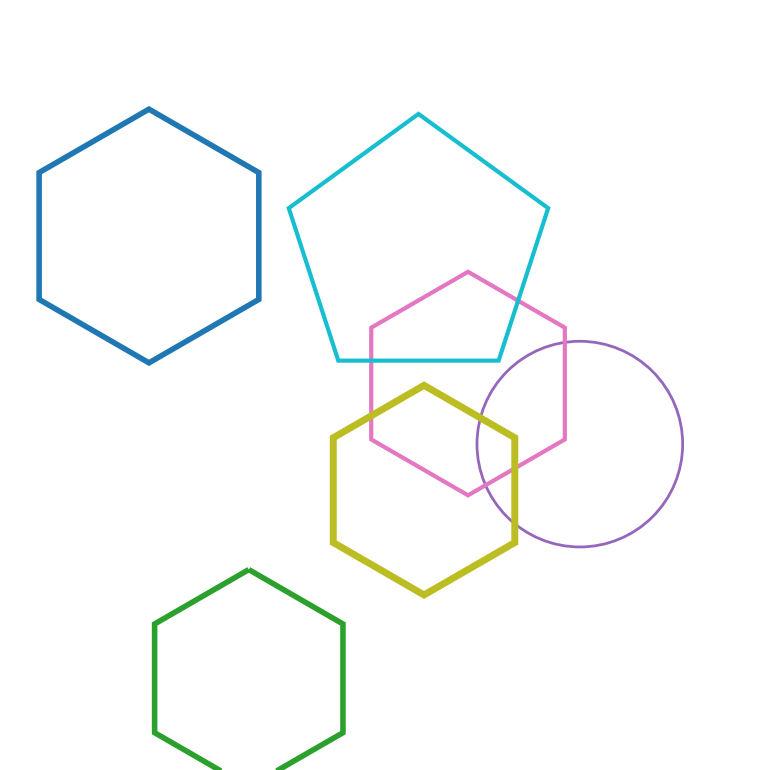[{"shape": "hexagon", "thickness": 2, "radius": 0.82, "center": [0.193, 0.693]}, {"shape": "hexagon", "thickness": 2, "radius": 0.71, "center": [0.323, 0.119]}, {"shape": "circle", "thickness": 1, "radius": 0.67, "center": [0.753, 0.423]}, {"shape": "hexagon", "thickness": 1.5, "radius": 0.73, "center": [0.608, 0.502]}, {"shape": "hexagon", "thickness": 2.5, "radius": 0.68, "center": [0.551, 0.363]}, {"shape": "pentagon", "thickness": 1.5, "radius": 0.89, "center": [0.543, 0.675]}]